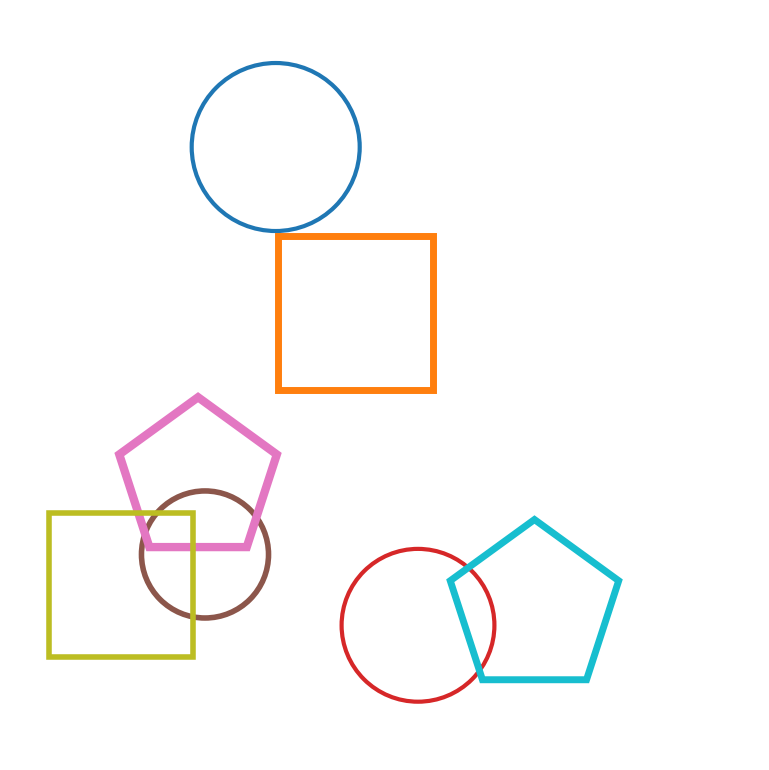[{"shape": "circle", "thickness": 1.5, "radius": 0.55, "center": [0.358, 0.809]}, {"shape": "square", "thickness": 2.5, "radius": 0.5, "center": [0.462, 0.594]}, {"shape": "circle", "thickness": 1.5, "radius": 0.5, "center": [0.543, 0.188]}, {"shape": "circle", "thickness": 2, "radius": 0.41, "center": [0.266, 0.28]}, {"shape": "pentagon", "thickness": 3, "radius": 0.54, "center": [0.257, 0.377]}, {"shape": "square", "thickness": 2, "radius": 0.47, "center": [0.157, 0.24]}, {"shape": "pentagon", "thickness": 2.5, "radius": 0.57, "center": [0.694, 0.21]}]